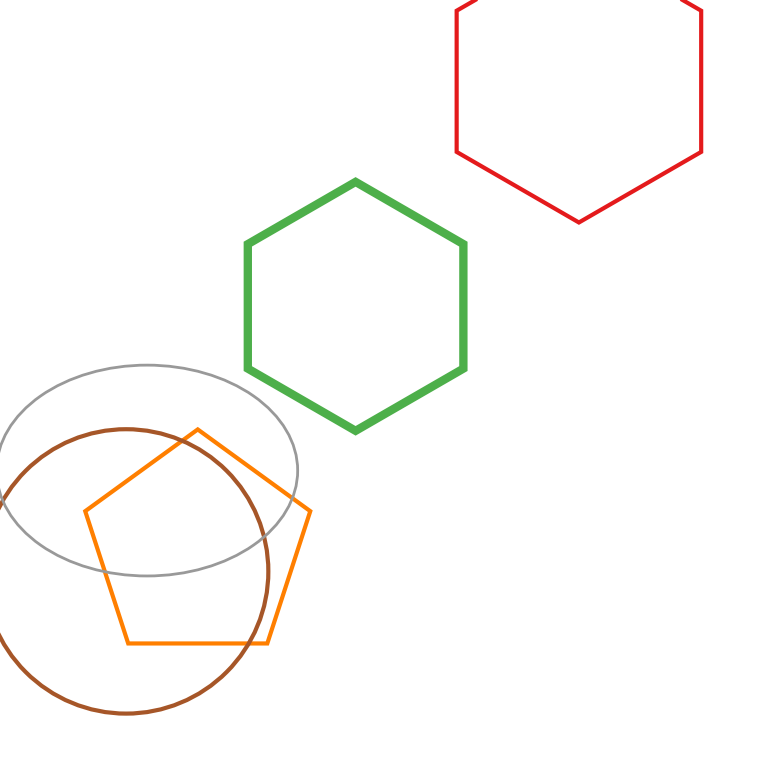[{"shape": "hexagon", "thickness": 1.5, "radius": 0.92, "center": [0.752, 0.894]}, {"shape": "hexagon", "thickness": 3, "radius": 0.81, "center": [0.462, 0.602]}, {"shape": "pentagon", "thickness": 1.5, "radius": 0.77, "center": [0.257, 0.289]}, {"shape": "circle", "thickness": 1.5, "radius": 0.92, "center": [0.164, 0.258]}, {"shape": "oval", "thickness": 1, "radius": 0.98, "center": [0.191, 0.389]}]